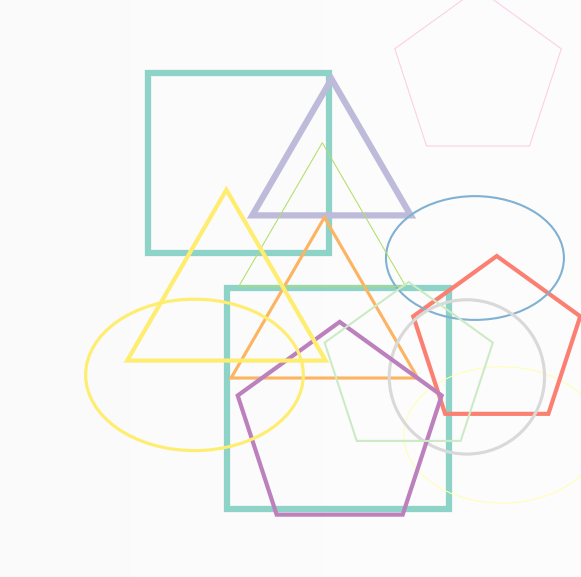[{"shape": "square", "thickness": 3, "radius": 0.96, "center": [0.582, 0.308]}, {"shape": "square", "thickness": 3, "radius": 0.78, "center": [0.411, 0.717]}, {"shape": "oval", "thickness": 0.5, "radius": 0.84, "center": [0.863, 0.246]}, {"shape": "triangle", "thickness": 3, "radius": 0.79, "center": [0.57, 0.705]}, {"shape": "pentagon", "thickness": 2, "radius": 0.76, "center": [0.855, 0.405]}, {"shape": "oval", "thickness": 1, "radius": 0.77, "center": [0.817, 0.552]}, {"shape": "triangle", "thickness": 1.5, "radius": 0.93, "center": [0.558, 0.437]}, {"shape": "triangle", "thickness": 0.5, "radius": 0.83, "center": [0.554, 0.586]}, {"shape": "pentagon", "thickness": 0.5, "radius": 0.75, "center": [0.822, 0.868]}, {"shape": "circle", "thickness": 1.5, "radius": 0.67, "center": [0.803, 0.346]}, {"shape": "pentagon", "thickness": 2, "radius": 0.92, "center": [0.584, 0.257]}, {"shape": "pentagon", "thickness": 1, "radius": 0.76, "center": [0.703, 0.359]}, {"shape": "oval", "thickness": 1.5, "radius": 0.94, "center": [0.335, 0.35]}, {"shape": "triangle", "thickness": 2, "radius": 0.99, "center": [0.389, 0.473]}]